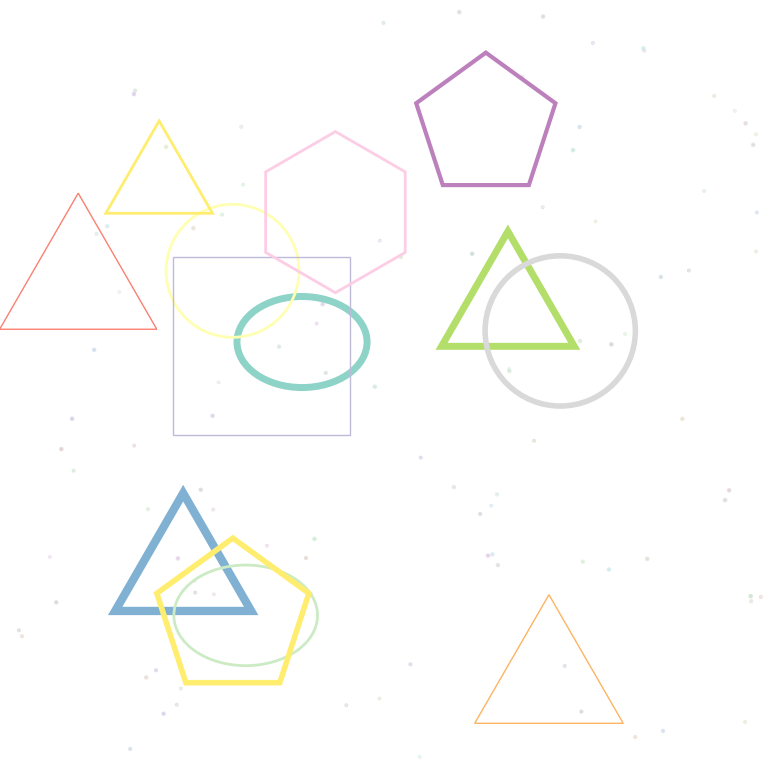[{"shape": "oval", "thickness": 2.5, "radius": 0.42, "center": [0.392, 0.556]}, {"shape": "circle", "thickness": 1, "radius": 0.43, "center": [0.302, 0.648]}, {"shape": "square", "thickness": 0.5, "radius": 0.58, "center": [0.339, 0.551]}, {"shape": "triangle", "thickness": 0.5, "radius": 0.59, "center": [0.102, 0.631]}, {"shape": "triangle", "thickness": 3, "radius": 0.51, "center": [0.238, 0.258]}, {"shape": "triangle", "thickness": 0.5, "radius": 0.56, "center": [0.713, 0.116]}, {"shape": "triangle", "thickness": 2.5, "radius": 0.5, "center": [0.66, 0.6]}, {"shape": "hexagon", "thickness": 1, "radius": 0.52, "center": [0.436, 0.724]}, {"shape": "circle", "thickness": 2, "radius": 0.49, "center": [0.728, 0.57]}, {"shape": "pentagon", "thickness": 1.5, "radius": 0.48, "center": [0.631, 0.837]}, {"shape": "oval", "thickness": 1, "radius": 0.47, "center": [0.319, 0.201]}, {"shape": "pentagon", "thickness": 2, "radius": 0.52, "center": [0.302, 0.197]}, {"shape": "triangle", "thickness": 1, "radius": 0.4, "center": [0.207, 0.763]}]